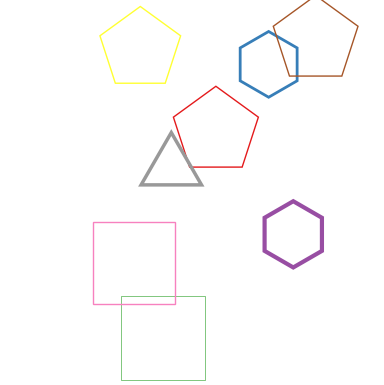[{"shape": "pentagon", "thickness": 1, "radius": 0.58, "center": [0.561, 0.66]}, {"shape": "hexagon", "thickness": 2, "radius": 0.43, "center": [0.698, 0.833]}, {"shape": "square", "thickness": 0.5, "radius": 0.55, "center": [0.423, 0.122]}, {"shape": "hexagon", "thickness": 3, "radius": 0.43, "center": [0.762, 0.391]}, {"shape": "pentagon", "thickness": 1, "radius": 0.55, "center": [0.364, 0.873]}, {"shape": "pentagon", "thickness": 1, "radius": 0.58, "center": [0.82, 0.896]}, {"shape": "square", "thickness": 1, "radius": 0.53, "center": [0.348, 0.317]}, {"shape": "triangle", "thickness": 2.5, "radius": 0.45, "center": [0.445, 0.565]}]